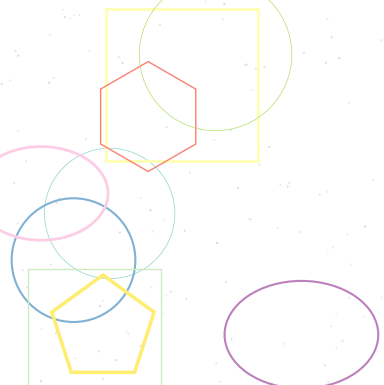[{"shape": "circle", "thickness": 0.5, "radius": 0.85, "center": [0.285, 0.446]}, {"shape": "square", "thickness": 2, "radius": 0.99, "center": [0.473, 0.779]}, {"shape": "hexagon", "thickness": 1, "radius": 0.71, "center": [0.385, 0.697]}, {"shape": "circle", "thickness": 1.5, "radius": 0.8, "center": [0.191, 0.324]}, {"shape": "circle", "thickness": 0.5, "radius": 0.99, "center": [0.56, 0.859]}, {"shape": "oval", "thickness": 2, "radius": 0.87, "center": [0.107, 0.498]}, {"shape": "oval", "thickness": 1.5, "radius": 1.0, "center": [0.783, 0.131]}, {"shape": "square", "thickness": 1, "radius": 0.86, "center": [0.246, 0.129]}, {"shape": "pentagon", "thickness": 2.5, "radius": 0.7, "center": [0.267, 0.146]}]